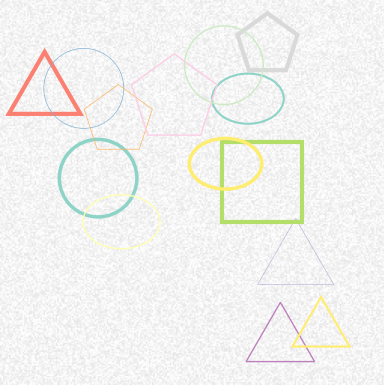[{"shape": "oval", "thickness": 1.5, "radius": 0.47, "center": [0.644, 0.744]}, {"shape": "circle", "thickness": 2.5, "radius": 0.5, "center": [0.255, 0.537]}, {"shape": "oval", "thickness": 1, "radius": 0.5, "center": [0.315, 0.424]}, {"shape": "triangle", "thickness": 0.5, "radius": 0.57, "center": [0.768, 0.318]}, {"shape": "triangle", "thickness": 3, "radius": 0.54, "center": [0.116, 0.758]}, {"shape": "circle", "thickness": 0.5, "radius": 0.52, "center": [0.218, 0.77]}, {"shape": "pentagon", "thickness": 0.5, "radius": 0.46, "center": [0.307, 0.688]}, {"shape": "square", "thickness": 3, "radius": 0.52, "center": [0.682, 0.527]}, {"shape": "pentagon", "thickness": 1, "radius": 0.58, "center": [0.453, 0.744]}, {"shape": "pentagon", "thickness": 3, "radius": 0.41, "center": [0.695, 0.884]}, {"shape": "triangle", "thickness": 1, "radius": 0.51, "center": [0.728, 0.112]}, {"shape": "circle", "thickness": 1, "radius": 0.51, "center": [0.582, 0.831]}, {"shape": "triangle", "thickness": 1.5, "radius": 0.43, "center": [0.834, 0.143]}, {"shape": "oval", "thickness": 2.5, "radius": 0.47, "center": [0.586, 0.575]}]